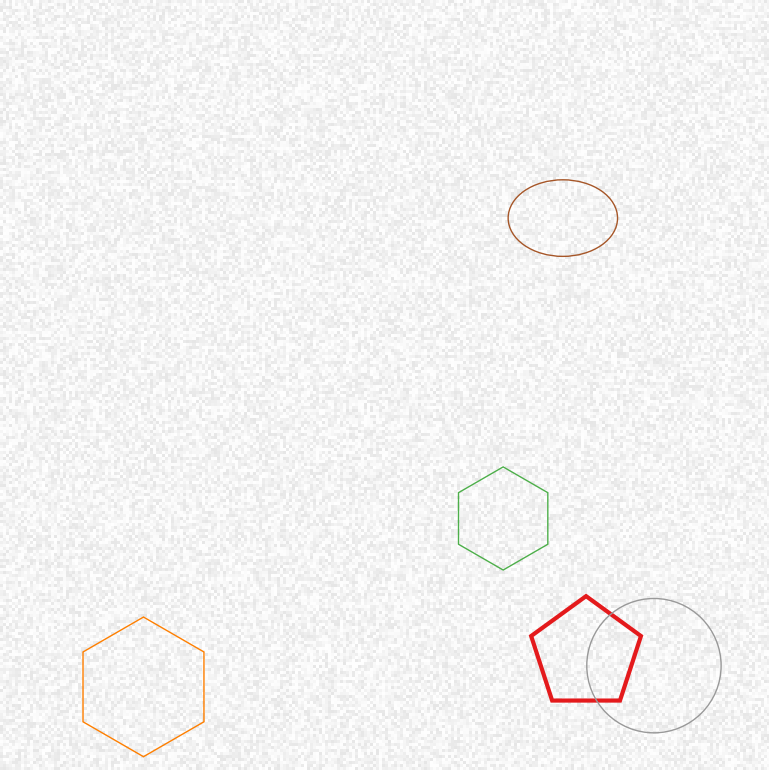[{"shape": "pentagon", "thickness": 1.5, "radius": 0.37, "center": [0.761, 0.151]}, {"shape": "hexagon", "thickness": 0.5, "radius": 0.33, "center": [0.653, 0.327]}, {"shape": "hexagon", "thickness": 0.5, "radius": 0.45, "center": [0.186, 0.108]}, {"shape": "oval", "thickness": 0.5, "radius": 0.36, "center": [0.731, 0.717]}, {"shape": "circle", "thickness": 0.5, "radius": 0.44, "center": [0.849, 0.136]}]